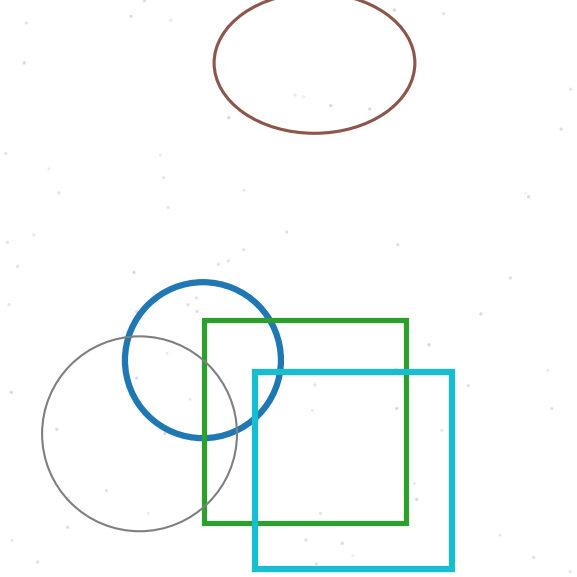[{"shape": "circle", "thickness": 3, "radius": 0.68, "center": [0.351, 0.375]}, {"shape": "square", "thickness": 2.5, "radius": 0.88, "center": [0.528, 0.27]}, {"shape": "oval", "thickness": 1.5, "radius": 0.87, "center": [0.545, 0.89]}, {"shape": "circle", "thickness": 1, "radius": 0.84, "center": [0.242, 0.248]}, {"shape": "square", "thickness": 3, "radius": 0.85, "center": [0.612, 0.185]}]